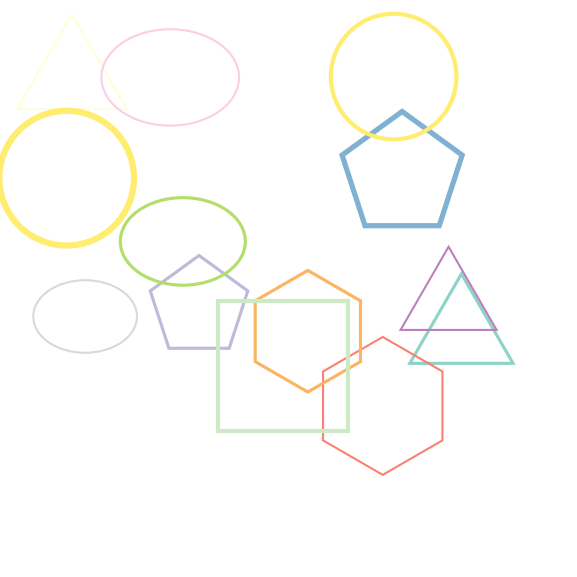[{"shape": "triangle", "thickness": 1.5, "radius": 0.52, "center": [0.799, 0.422]}, {"shape": "triangle", "thickness": 0.5, "radius": 0.55, "center": [0.125, 0.865]}, {"shape": "pentagon", "thickness": 1.5, "radius": 0.44, "center": [0.345, 0.468]}, {"shape": "hexagon", "thickness": 1, "radius": 0.6, "center": [0.663, 0.296]}, {"shape": "pentagon", "thickness": 2.5, "radius": 0.55, "center": [0.696, 0.697]}, {"shape": "hexagon", "thickness": 1.5, "radius": 0.53, "center": [0.533, 0.426]}, {"shape": "oval", "thickness": 1.5, "radius": 0.54, "center": [0.317, 0.581]}, {"shape": "oval", "thickness": 1, "radius": 0.6, "center": [0.295, 0.865]}, {"shape": "oval", "thickness": 1, "radius": 0.45, "center": [0.147, 0.451]}, {"shape": "triangle", "thickness": 1, "radius": 0.48, "center": [0.777, 0.476]}, {"shape": "square", "thickness": 2, "radius": 0.56, "center": [0.491, 0.365]}, {"shape": "circle", "thickness": 3, "radius": 0.58, "center": [0.115, 0.691]}, {"shape": "circle", "thickness": 2, "radius": 0.54, "center": [0.682, 0.867]}]